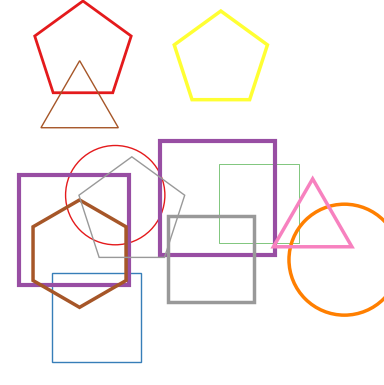[{"shape": "pentagon", "thickness": 2, "radius": 0.66, "center": [0.215, 0.866]}, {"shape": "circle", "thickness": 1, "radius": 0.64, "center": [0.299, 0.493]}, {"shape": "square", "thickness": 1, "radius": 0.58, "center": [0.25, 0.176]}, {"shape": "square", "thickness": 0.5, "radius": 0.51, "center": [0.672, 0.471]}, {"shape": "square", "thickness": 3, "radius": 0.74, "center": [0.565, 0.486]}, {"shape": "square", "thickness": 3, "radius": 0.71, "center": [0.192, 0.403]}, {"shape": "circle", "thickness": 2.5, "radius": 0.72, "center": [0.895, 0.326]}, {"shape": "pentagon", "thickness": 2.5, "radius": 0.64, "center": [0.574, 0.844]}, {"shape": "triangle", "thickness": 1, "radius": 0.58, "center": [0.207, 0.726]}, {"shape": "hexagon", "thickness": 2.5, "radius": 0.7, "center": [0.207, 0.341]}, {"shape": "triangle", "thickness": 2.5, "radius": 0.59, "center": [0.812, 0.418]}, {"shape": "square", "thickness": 2.5, "radius": 0.56, "center": [0.548, 0.328]}, {"shape": "pentagon", "thickness": 1, "radius": 0.72, "center": [0.342, 0.448]}]